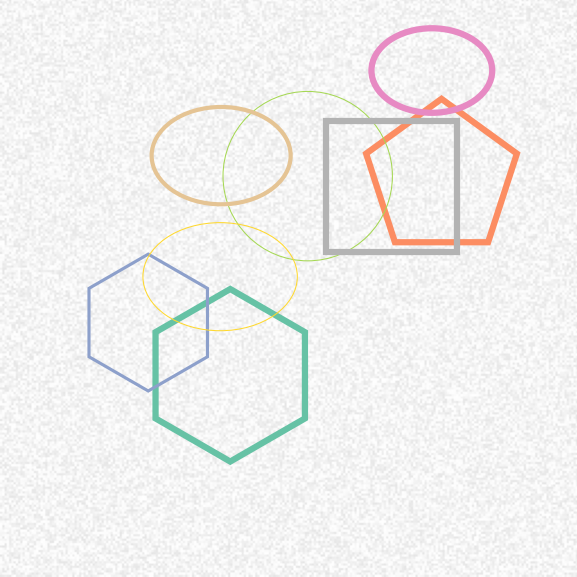[{"shape": "hexagon", "thickness": 3, "radius": 0.75, "center": [0.399, 0.349]}, {"shape": "pentagon", "thickness": 3, "radius": 0.69, "center": [0.765, 0.691]}, {"shape": "hexagon", "thickness": 1.5, "radius": 0.59, "center": [0.257, 0.441]}, {"shape": "oval", "thickness": 3, "radius": 0.52, "center": [0.748, 0.877]}, {"shape": "circle", "thickness": 0.5, "radius": 0.73, "center": [0.533, 0.694]}, {"shape": "oval", "thickness": 0.5, "radius": 0.67, "center": [0.381, 0.52]}, {"shape": "oval", "thickness": 2, "radius": 0.6, "center": [0.383, 0.73]}, {"shape": "square", "thickness": 3, "radius": 0.57, "center": [0.678, 0.677]}]